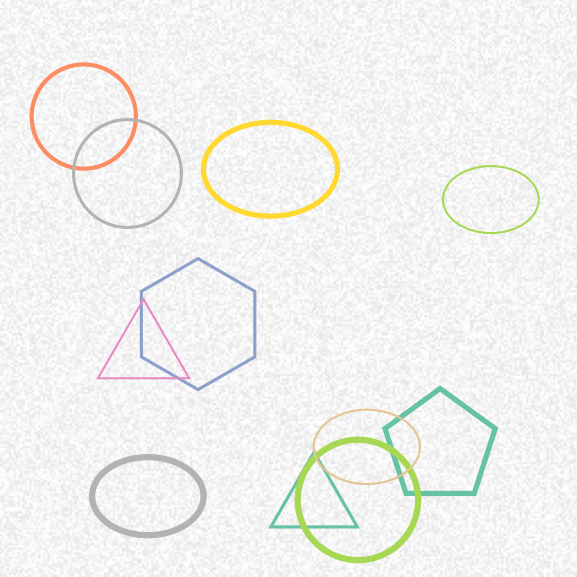[{"shape": "pentagon", "thickness": 2.5, "radius": 0.5, "center": [0.762, 0.226]}, {"shape": "triangle", "thickness": 1.5, "radius": 0.43, "center": [0.544, 0.13]}, {"shape": "circle", "thickness": 2, "radius": 0.45, "center": [0.145, 0.797]}, {"shape": "hexagon", "thickness": 1.5, "radius": 0.57, "center": [0.343, 0.438]}, {"shape": "triangle", "thickness": 1, "radius": 0.46, "center": [0.249, 0.39]}, {"shape": "circle", "thickness": 3, "radius": 0.52, "center": [0.62, 0.133]}, {"shape": "oval", "thickness": 1, "radius": 0.41, "center": [0.85, 0.654]}, {"shape": "oval", "thickness": 2.5, "radius": 0.58, "center": [0.468, 0.706]}, {"shape": "oval", "thickness": 1, "radius": 0.46, "center": [0.635, 0.225]}, {"shape": "circle", "thickness": 1.5, "radius": 0.47, "center": [0.221, 0.699]}, {"shape": "oval", "thickness": 3, "radius": 0.48, "center": [0.256, 0.14]}]